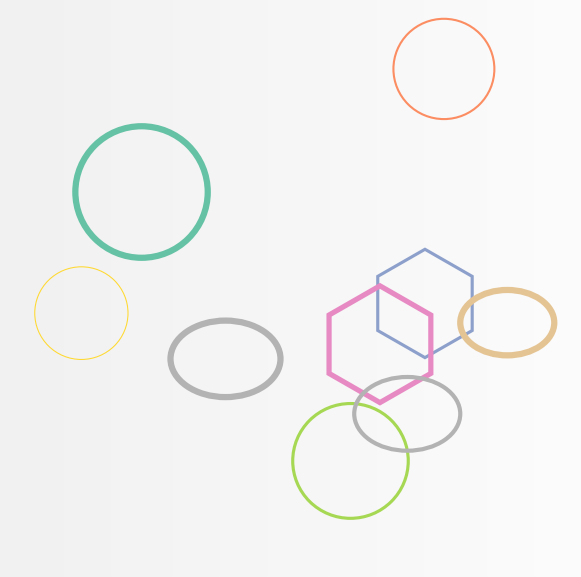[{"shape": "circle", "thickness": 3, "radius": 0.57, "center": [0.244, 0.667]}, {"shape": "circle", "thickness": 1, "radius": 0.43, "center": [0.764, 0.88]}, {"shape": "hexagon", "thickness": 1.5, "radius": 0.47, "center": [0.731, 0.474]}, {"shape": "hexagon", "thickness": 2.5, "radius": 0.51, "center": [0.654, 0.403]}, {"shape": "circle", "thickness": 1.5, "radius": 0.5, "center": [0.603, 0.201]}, {"shape": "circle", "thickness": 0.5, "radius": 0.4, "center": [0.14, 0.457]}, {"shape": "oval", "thickness": 3, "radius": 0.4, "center": [0.873, 0.44]}, {"shape": "oval", "thickness": 3, "radius": 0.47, "center": [0.388, 0.378]}, {"shape": "oval", "thickness": 2, "radius": 0.46, "center": [0.701, 0.283]}]